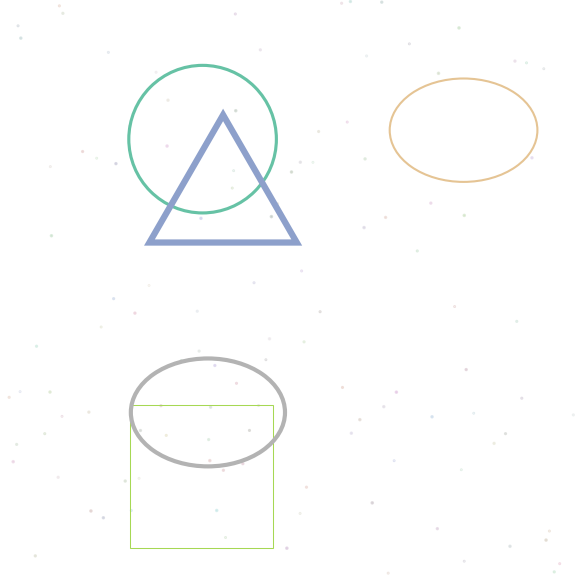[{"shape": "circle", "thickness": 1.5, "radius": 0.64, "center": [0.351, 0.758]}, {"shape": "triangle", "thickness": 3, "radius": 0.74, "center": [0.386, 0.653]}, {"shape": "square", "thickness": 0.5, "radius": 0.62, "center": [0.349, 0.174]}, {"shape": "oval", "thickness": 1, "radius": 0.64, "center": [0.803, 0.774]}, {"shape": "oval", "thickness": 2, "radius": 0.67, "center": [0.36, 0.285]}]